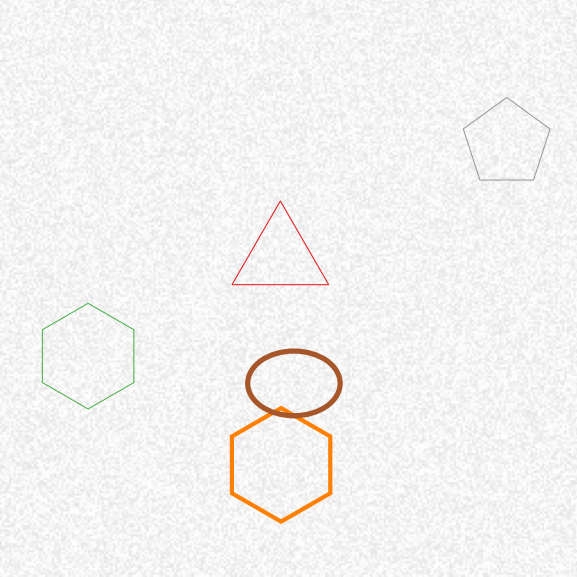[{"shape": "triangle", "thickness": 0.5, "radius": 0.48, "center": [0.485, 0.554]}, {"shape": "hexagon", "thickness": 0.5, "radius": 0.46, "center": [0.153, 0.382]}, {"shape": "hexagon", "thickness": 2, "radius": 0.49, "center": [0.487, 0.194]}, {"shape": "oval", "thickness": 2.5, "radius": 0.4, "center": [0.509, 0.335]}, {"shape": "pentagon", "thickness": 0.5, "radius": 0.4, "center": [0.877, 0.751]}]